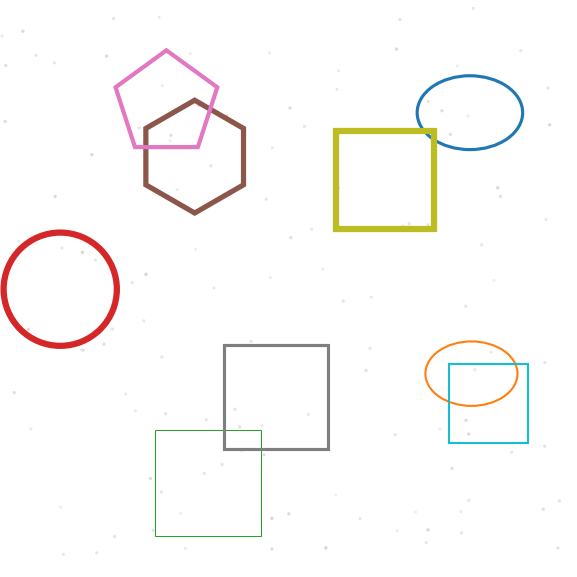[{"shape": "oval", "thickness": 1.5, "radius": 0.46, "center": [0.814, 0.804]}, {"shape": "oval", "thickness": 1, "radius": 0.4, "center": [0.816, 0.352]}, {"shape": "square", "thickness": 0.5, "radius": 0.46, "center": [0.36, 0.163]}, {"shape": "circle", "thickness": 3, "radius": 0.49, "center": [0.104, 0.498]}, {"shape": "hexagon", "thickness": 2.5, "radius": 0.49, "center": [0.337, 0.728]}, {"shape": "pentagon", "thickness": 2, "radius": 0.46, "center": [0.288, 0.819]}, {"shape": "square", "thickness": 1.5, "radius": 0.45, "center": [0.478, 0.311]}, {"shape": "square", "thickness": 3, "radius": 0.42, "center": [0.667, 0.687]}, {"shape": "square", "thickness": 1, "radius": 0.34, "center": [0.847, 0.3]}]